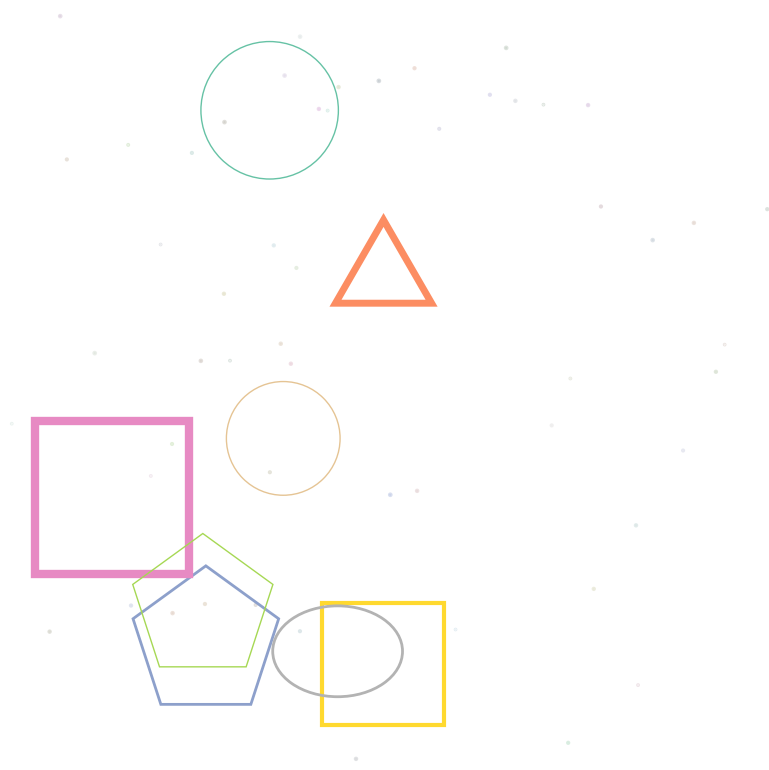[{"shape": "circle", "thickness": 0.5, "radius": 0.45, "center": [0.35, 0.857]}, {"shape": "triangle", "thickness": 2.5, "radius": 0.36, "center": [0.498, 0.642]}, {"shape": "pentagon", "thickness": 1, "radius": 0.5, "center": [0.267, 0.166]}, {"shape": "square", "thickness": 3, "radius": 0.5, "center": [0.145, 0.354]}, {"shape": "pentagon", "thickness": 0.5, "radius": 0.48, "center": [0.263, 0.211]}, {"shape": "square", "thickness": 1.5, "radius": 0.4, "center": [0.497, 0.138]}, {"shape": "circle", "thickness": 0.5, "radius": 0.37, "center": [0.368, 0.431]}, {"shape": "oval", "thickness": 1, "radius": 0.42, "center": [0.438, 0.154]}]